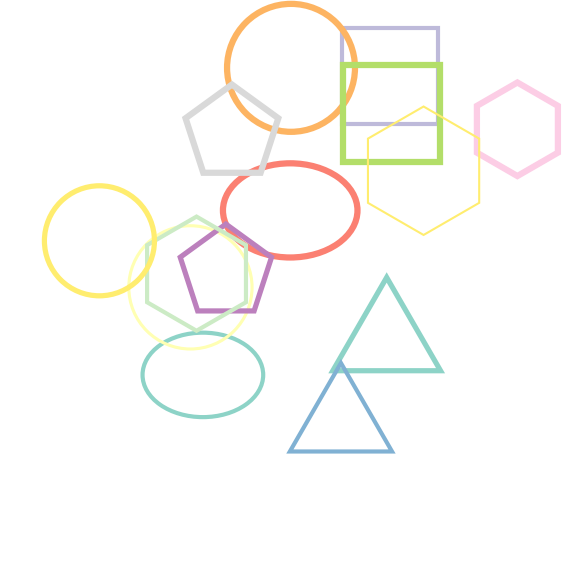[{"shape": "triangle", "thickness": 2.5, "radius": 0.54, "center": [0.67, 0.411]}, {"shape": "oval", "thickness": 2, "radius": 0.52, "center": [0.351, 0.35]}, {"shape": "circle", "thickness": 1.5, "radius": 0.53, "center": [0.33, 0.502]}, {"shape": "square", "thickness": 2, "radius": 0.41, "center": [0.675, 0.867]}, {"shape": "oval", "thickness": 3, "radius": 0.58, "center": [0.503, 0.635]}, {"shape": "triangle", "thickness": 2, "radius": 0.51, "center": [0.59, 0.268]}, {"shape": "circle", "thickness": 3, "radius": 0.55, "center": [0.504, 0.882]}, {"shape": "square", "thickness": 3, "radius": 0.42, "center": [0.678, 0.803]}, {"shape": "hexagon", "thickness": 3, "radius": 0.4, "center": [0.896, 0.775]}, {"shape": "pentagon", "thickness": 3, "radius": 0.42, "center": [0.402, 0.768]}, {"shape": "pentagon", "thickness": 2.5, "radius": 0.42, "center": [0.391, 0.528]}, {"shape": "hexagon", "thickness": 2, "radius": 0.49, "center": [0.34, 0.525]}, {"shape": "hexagon", "thickness": 1, "radius": 0.56, "center": [0.733, 0.703]}, {"shape": "circle", "thickness": 2.5, "radius": 0.48, "center": [0.172, 0.582]}]